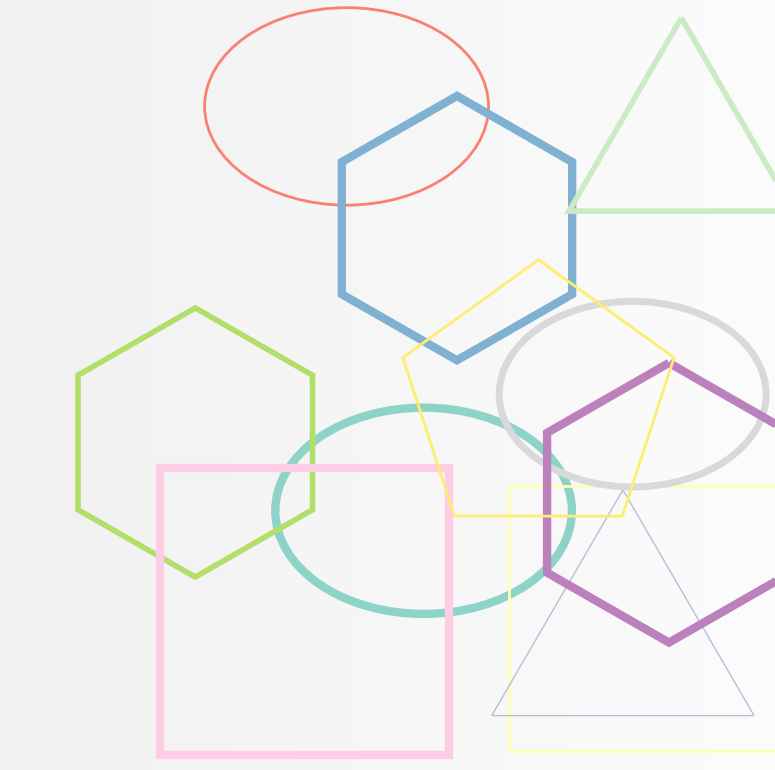[{"shape": "oval", "thickness": 3, "radius": 0.96, "center": [0.547, 0.337]}, {"shape": "square", "thickness": 1, "radius": 0.86, "center": [0.829, 0.197]}, {"shape": "triangle", "thickness": 0.5, "radius": 0.98, "center": [0.804, 0.168]}, {"shape": "oval", "thickness": 1, "radius": 0.92, "center": [0.447, 0.862]}, {"shape": "hexagon", "thickness": 3, "radius": 0.86, "center": [0.59, 0.704]}, {"shape": "hexagon", "thickness": 2, "radius": 0.87, "center": [0.252, 0.425]}, {"shape": "square", "thickness": 3, "radius": 0.93, "center": [0.393, 0.206]}, {"shape": "oval", "thickness": 2.5, "radius": 0.86, "center": [0.816, 0.488]}, {"shape": "hexagon", "thickness": 3, "radius": 0.91, "center": [0.863, 0.347]}, {"shape": "triangle", "thickness": 2, "radius": 0.84, "center": [0.879, 0.81]}, {"shape": "pentagon", "thickness": 1, "radius": 0.92, "center": [0.695, 0.479]}]